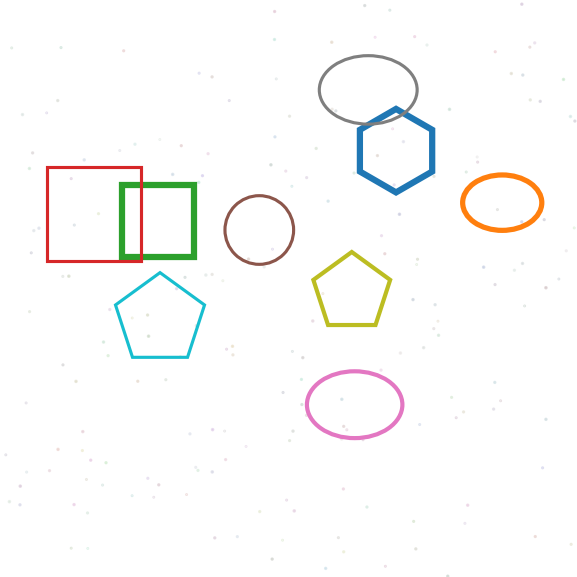[{"shape": "hexagon", "thickness": 3, "radius": 0.36, "center": [0.686, 0.738]}, {"shape": "oval", "thickness": 2.5, "radius": 0.34, "center": [0.87, 0.648]}, {"shape": "square", "thickness": 3, "radius": 0.31, "center": [0.273, 0.616]}, {"shape": "square", "thickness": 1.5, "radius": 0.41, "center": [0.162, 0.629]}, {"shape": "circle", "thickness": 1.5, "radius": 0.3, "center": [0.449, 0.601]}, {"shape": "oval", "thickness": 2, "radius": 0.41, "center": [0.614, 0.298]}, {"shape": "oval", "thickness": 1.5, "radius": 0.42, "center": [0.638, 0.843]}, {"shape": "pentagon", "thickness": 2, "radius": 0.35, "center": [0.609, 0.493]}, {"shape": "pentagon", "thickness": 1.5, "radius": 0.41, "center": [0.277, 0.446]}]